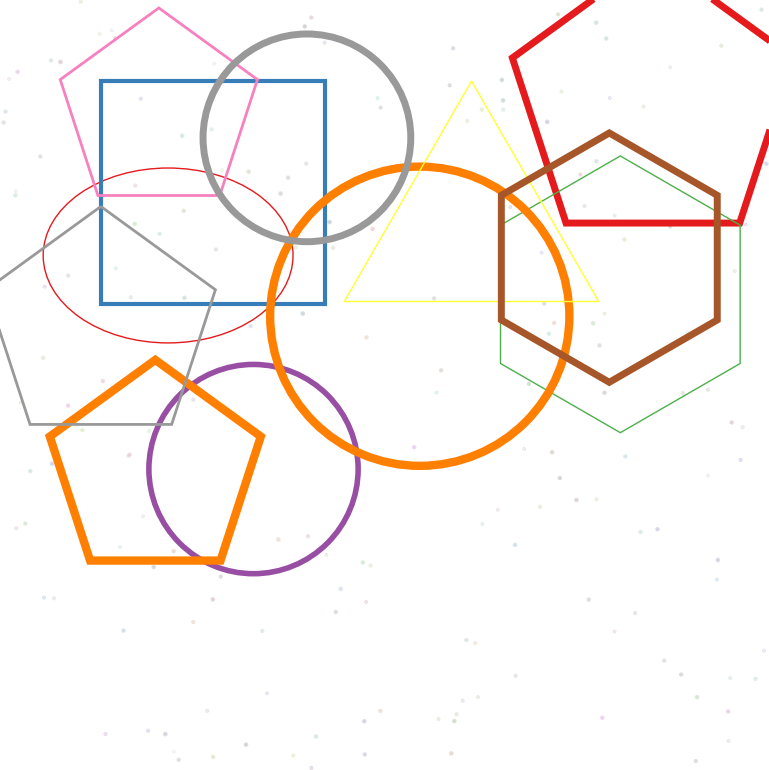[{"shape": "oval", "thickness": 0.5, "radius": 0.81, "center": [0.218, 0.668]}, {"shape": "pentagon", "thickness": 2.5, "radius": 0.96, "center": [0.848, 0.865]}, {"shape": "square", "thickness": 1.5, "radius": 0.72, "center": [0.277, 0.75]}, {"shape": "hexagon", "thickness": 0.5, "radius": 0.9, "center": [0.806, 0.618]}, {"shape": "circle", "thickness": 2, "radius": 0.68, "center": [0.329, 0.391]}, {"shape": "pentagon", "thickness": 3, "radius": 0.72, "center": [0.202, 0.389]}, {"shape": "circle", "thickness": 3, "radius": 0.97, "center": [0.545, 0.589]}, {"shape": "triangle", "thickness": 0.5, "radius": 0.95, "center": [0.612, 0.704]}, {"shape": "hexagon", "thickness": 2.5, "radius": 0.81, "center": [0.791, 0.665]}, {"shape": "pentagon", "thickness": 1, "radius": 0.67, "center": [0.206, 0.855]}, {"shape": "circle", "thickness": 2.5, "radius": 0.67, "center": [0.399, 0.821]}, {"shape": "pentagon", "thickness": 1, "radius": 0.78, "center": [0.131, 0.575]}]